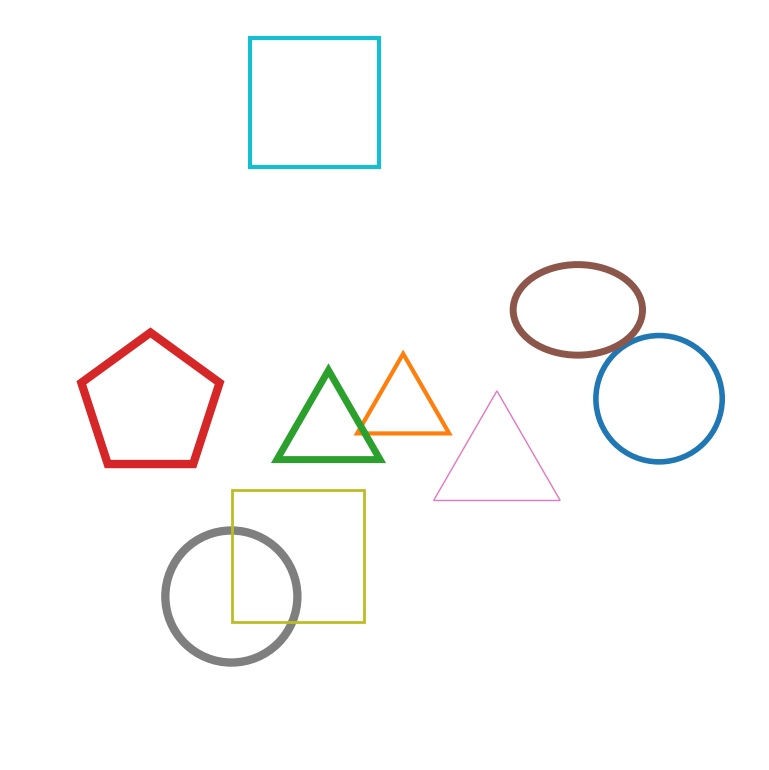[{"shape": "circle", "thickness": 2, "radius": 0.41, "center": [0.856, 0.482]}, {"shape": "triangle", "thickness": 1.5, "radius": 0.35, "center": [0.524, 0.472]}, {"shape": "triangle", "thickness": 2.5, "radius": 0.39, "center": [0.427, 0.442]}, {"shape": "pentagon", "thickness": 3, "radius": 0.47, "center": [0.195, 0.474]}, {"shape": "oval", "thickness": 2.5, "radius": 0.42, "center": [0.75, 0.598]}, {"shape": "triangle", "thickness": 0.5, "radius": 0.47, "center": [0.645, 0.397]}, {"shape": "circle", "thickness": 3, "radius": 0.43, "center": [0.3, 0.225]}, {"shape": "square", "thickness": 1, "radius": 0.43, "center": [0.387, 0.278]}, {"shape": "square", "thickness": 1.5, "radius": 0.42, "center": [0.409, 0.867]}]